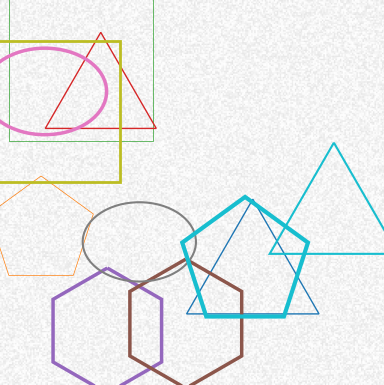[{"shape": "triangle", "thickness": 1, "radius": 0.99, "center": [0.657, 0.284]}, {"shape": "pentagon", "thickness": 0.5, "radius": 0.71, "center": [0.107, 0.4]}, {"shape": "square", "thickness": 0.5, "radius": 0.93, "center": [0.21, 0.822]}, {"shape": "triangle", "thickness": 1, "radius": 0.83, "center": [0.262, 0.75]}, {"shape": "hexagon", "thickness": 2.5, "radius": 0.81, "center": [0.279, 0.141]}, {"shape": "hexagon", "thickness": 2.5, "radius": 0.84, "center": [0.483, 0.159]}, {"shape": "oval", "thickness": 2.5, "radius": 0.8, "center": [0.116, 0.762]}, {"shape": "oval", "thickness": 1.5, "radius": 0.74, "center": [0.362, 0.372]}, {"shape": "square", "thickness": 2, "radius": 0.91, "center": [0.129, 0.709]}, {"shape": "pentagon", "thickness": 3, "radius": 0.86, "center": [0.637, 0.317]}, {"shape": "triangle", "thickness": 1.5, "radius": 0.96, "center": [0.867, 0.437]}]